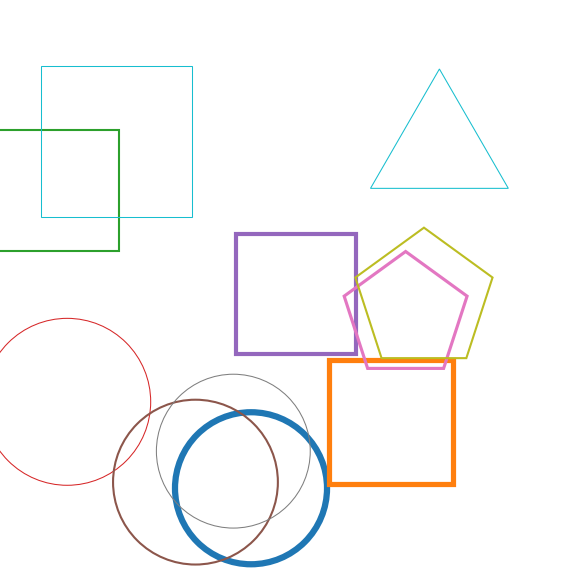[{"shape": "circle", "thickness": 3, "radius": 0.66, "center": [0.435, 0.154]}, {"shape": "square", "thickness": 2.5, "radius": 0.54, "center": [0.677, 0.268]}, {"shape": "square", "thickness": 1, "radius": 0.52, "center": [0.102, 0.669]}, {"shape": "circle", "thickness": 0.5, "radius": 0.72, "center": [0.116, 0.303]}, {"shape": "square", "thickness": 2, "radius": 0.52, "center": [0.513, 0.491]}, {"shape": "circle", "thickness": 1, "radius": 0.71, "center": [0.338, 0.164]}, {"shape": "pentagon", "thickness": 1.5, "radius": 0.56, "center": [0.702, 0.452]}, {"shape": "circle", "thickness": 0.5, "radius": 0.67, "center": [0.404, 0.218]}, {"shape": "pentagon", "thickness": 1, "radius": 0.62, "center": [0.734, 0.48]}, {"shape": "square", "thickness": 0.5, "radius": 0.65, "center": [0.202, 0.754]}, {"shape": "triangle", "thickness": 0.5, "radius": 0.69, "center": [0.761, 0.742]}]